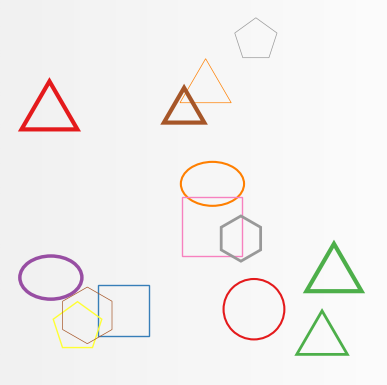[{"shape": "triangle", "thickness": 3, "radius": 0.42, "center": [0.128, 0.706]}, {"shape": "circle", "thickness": 1.5, "radius": 0.39, "center": [0.655, 0.197]}, {"shape": "square", "thickness": 1, "radius": 0.33, "center": [0.319, 0.193]}, {"shape": "triangle", "thickness": 2, "radius": 0.38, "center": [0.831, 0.117]}, {"shape": "triangle", "thickness": 3, "radius": 0.41, "center": [0.862, 0.285]}, {"shape": "oval", "thickness": 2.5, "radius": 0.4, "center": [0.131, 0.279]}, {"shape": "oval", "thickness": 1.5, "radius": 0.41, "center": [0.548, 0.522]}, {"shape": "triangle", "thickness": 0.5, "radius": 0.38, "center": [0.531, 0.771]}, {"shape": "pentagon", "thickness": 1, "radius": 0.33, "center": [0.2, 0.151]}, {"shape": "triangle", "thickness": 3, "radius": 0.3, "center": [0.475, 0.712]}, {"shape": "hexagon", "thickness": 0.5, "radius": 0.37, "center": [0.225, 0.181]}, {"shape": "square", "thickness": 1, "radius": 0.38, "center": [0.547, 0.411]}, {"shape": "hexagon", "thickness": 2, "radius": 0.29, "center": [0.622, 0.38]}, {"shape": "pentagon", "thickness": 0.5, "radius": 0.29, "center": [0.66, 0.897]}]